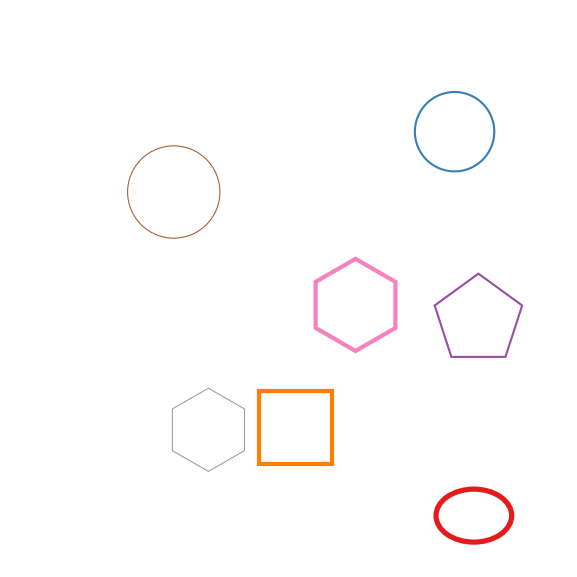[{"shape": "oval", "thickness": 2.5, "radius": 0.33, "center": [0.821, 0.106]}, {"shape": "circle", "thickness": 1, "radius": 0.34, "center": [0.787, 0.771]}, {"shape": "pentagon", "thickness": 1, "radius": 0.4, "center": [0.828, 0.446]}, {"shape": "square", "thickness": 2, "radius": 0.32, "center": [0.512, 0.259]}, {"shape": "circle", "thickness": 0.5, "radius": 0.4, "center": [0.301, 0.667]}, {"shape": "hexagon", "thickness": 2, "radius": 0.4, "center": [0.616, 0.471]}, {"shape": "hexagon", "thickness": 0.5, "radius": 0.36, "center": [0.361, 0.255]}]